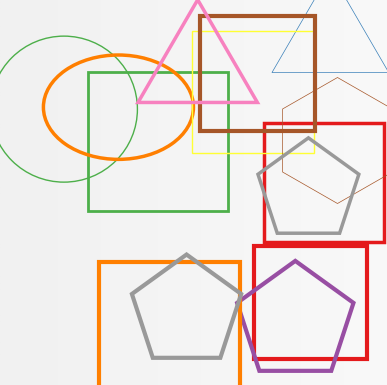[{"shape": "square", "thickness": 2.5, "radius": 0.78, "center": [0.837, 0.527]}, {"shape": "square", "thickness": 3, "radius": 0.73, "center": [0.802, 0.214]}, {"shape": "triangle", "thickness": 0.5, "radius": 0.87, "center": [0.853, 0.899]}, {"shape": "circle", "thickness": 1, "radius": 0.95, "center": [0.165, 0.717]}, {"shape": "square", "thickness": 2, "radius": 0.91, "center": [0.408, 0.632]}, {"shape": "pentagon", "thickness": 3, "radius": 0.79, "center": [0.762, 0.164]}, {"shape": "square", "thickness": 3, "radius": 0.91, "center": [0.438, 0.136]}, {"shape": "oval", "thickness": 2.5, "radius": 0.97, "center": [0.306, 0.722]}, {"shape": "square", "thickness": 1, "radius": 0.79, "center": [0.652, 0.76]}, {"shape": "square", "thickness": 3, "radius": 0.74, "center": [0.664, 0.809]}, {"shape": "hexagon", "thickness": 0.5, "radius": 0.82, "center": [0.871, 0.635]}, {"shape": "triangle", "thickness": 2.5, "radius": 0.89, "center": [0.51, 0.823]}, {"shape": "pentagon", "thickness": 3, "radius": 0.74, "center": [0.481, 0.191]}, {"shape": "pentagon", "thickness": 2.5, "radius": 0.68, "center": [0.796, 0.505]}]